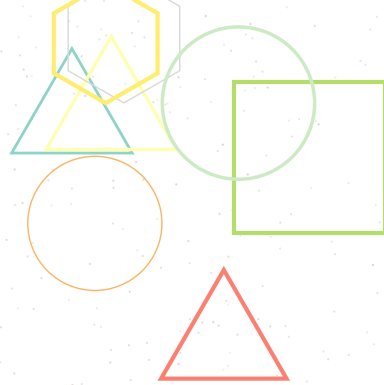[{"shape": "triangle", "thickness": 2, "radius": 0.9, "center": [0.187, 0.693]}, {"shape": "triangle", "thickness": 2.5, "radius": 0.98, "center": [0.289, 0.709]}, {"shape": "triangle", "thickness": 3, "radius": 0.94, "center": [0.581, 0.111]}, {"shape": "circle", "thickness": 1, "radius": 0.87, "center": [0.246, 0.42]}, {"shape": "square", "thickness": 3, "radius": 0.98, "center": [0.804, 0.59]}, {"shape": "hexagon", "thickness": 1, "radius": 0.84, "center": [0.322, 0.9]}, {"shape": "circle", "thickness": 2.5, "radius": 0.99, "center": [0.619, 0.732]}, {"shape": "hexagon", "thickness": 3, "radius": 0.78, "center": [0.275, 0.888]}]